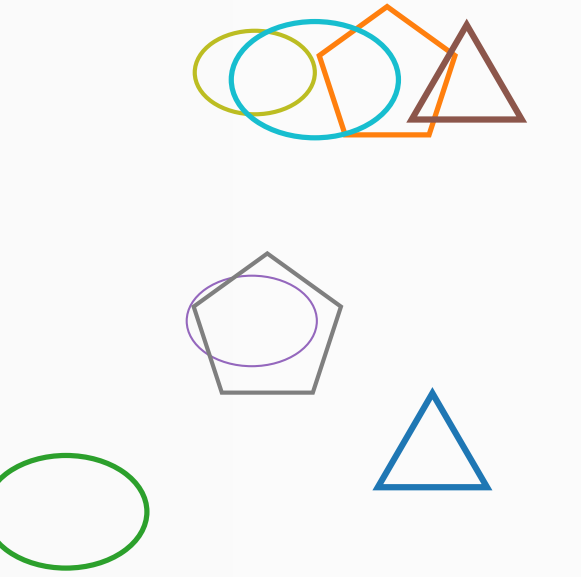[{"shape": "triangle", "thickness": 3, "radius": 0.54, "center": [0.744, 0.21]}, {"shape": "pentagon", "thickness": 2.5, "radius": 0.61, "center": [0.666, 0.865]}, {"shape": "oval", "thickness": 2.5, "radius": 0.7, "center": [0.113, 0.113]}, {"shape": "oval", "thickness": 1, "radius": 0.56, "center": [0.433, 0.443]}, {"shape": "triangle", "thickness": 3, "radius": 0.55, "center": [0.803, 0.847]}, {"shape": "pentagon", "thickness": 2, "radius": 0.67, "center": [0.46, 0.427]}, {"shape": "oval", "thickness": 2, "radius": 0.52, "center": [0.438, 0.874]}, {"shape": "oval", "thickness": 2.5, "radius": 0.72, "center": [0.542, 0.861]}]